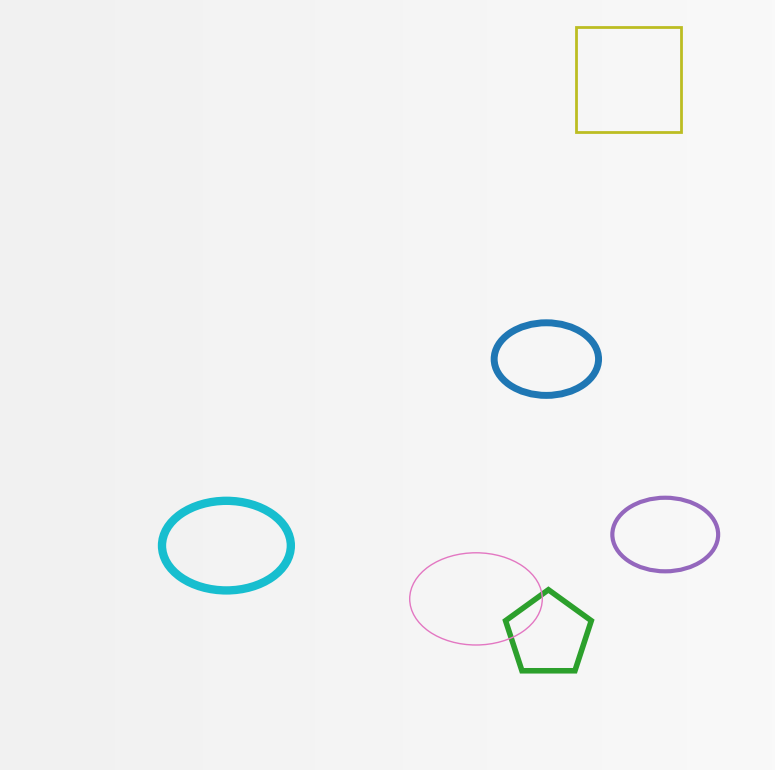[{"shape": "oval", "thickness": 2.5, "radius": 0.34, "center": [0.705, 0.534]}, {"shape": "pentagon", "thickness": 2, "radius": 0.29, "center": [0.708, 0.176]}, {"shape": "oval", "thickness": 1.5, "radius": 0.34, "center": [0.858, 0.306]}, {"shape": "oval", "thickness": 0.5, "radius": 0.43, "center": [0.614, 0.222]}, {"shape": "square", "thickness": 1, "radius": 0.34, "center": [0.811, 0.897]}, {"shape": "oval", "thickness": 3, "radius": 0.42, "center": [0.292, 0.291]}]